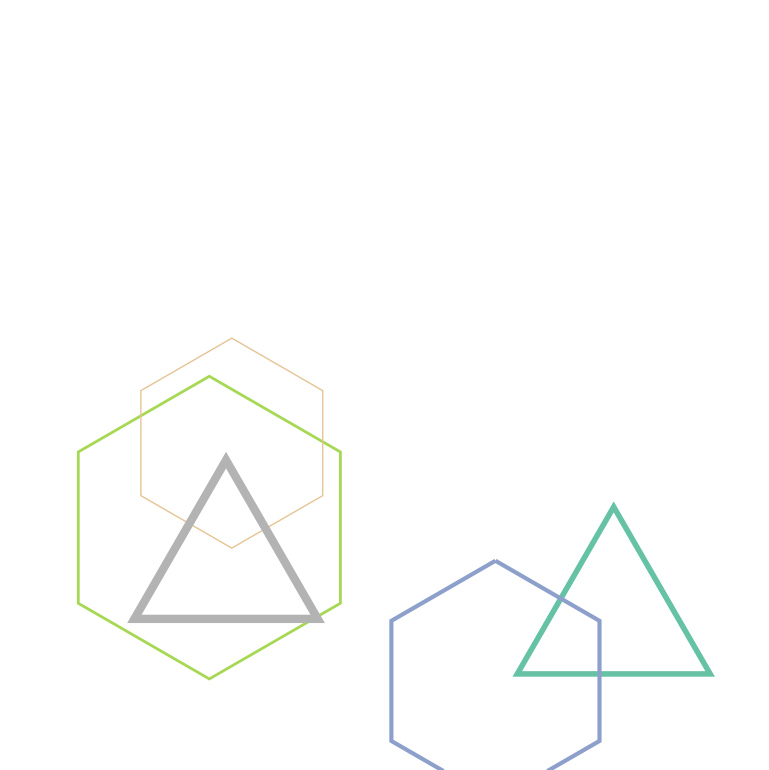[{"shape": "triangle", "thickness": 2, "radius": 0.72, "center": [0.797, 0.197]}, {"shape": "hexagon", "thickness": 1.5, "radius": 0.78, "center": [0.643, 0.116]}, {"shape": "hexagon", "thickness": 1, "radius": 0.98, "center": [0.272, 0.315]}, {"shape": "hexagon", "thickness": 0.5, "radius": 0.68, "center": [0.301, 0.425]}, {"shape": "triangle", "thickness": 3, "radius": 0.69, "center": [0.294, 0.265]}]